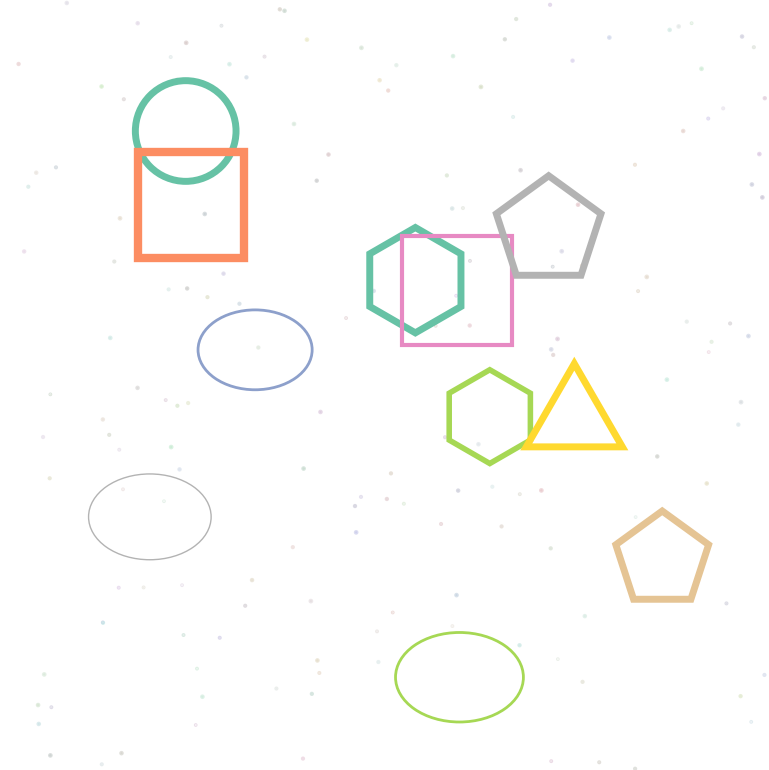[{"shape": "hexagon", "thickness": 2.5, "radius": 0.34, "center": [0.539, 0.636]}, {"shape": "circle", "thickness": 2.5, "radius": 0.33, "center": [0.241, 0.83]}, {"shape": "square", "thickness": 3, "radius": 0.34, "center": [0.248, 0.734]}, {"shape": "oval", "thickness": 1, "radius": 0.37, "center": [0.331, 0.546]}, {"shape": "square", "thickness": 1.5, "radius": 0.35, "center": [0.593, 0.623]}, {"shape": "oval", "thickness": 1, "radius": 0.42, "center": [0.597, 0.12]}, {"shape": "hexagon", "thickness": 2, "radius": 0.3, "center": [0.636, 0.459]}, {"shape": "triangle", "thickness": 2.5, "radius": 0.36, "center": [0.746, 0.456]}, {"shape": "pentagon", "thickness": 2.5, "radius": 0.32, "center": [0.86, 0.273]}, {"shape": "oval", "thickness": 0.5, "radius": 0.4, "center": [0.195, 0.329]}, {"shape": "pentagon", "thickness": 2.5, "radius": 0.36, "center": [0.713, 0.7]}]